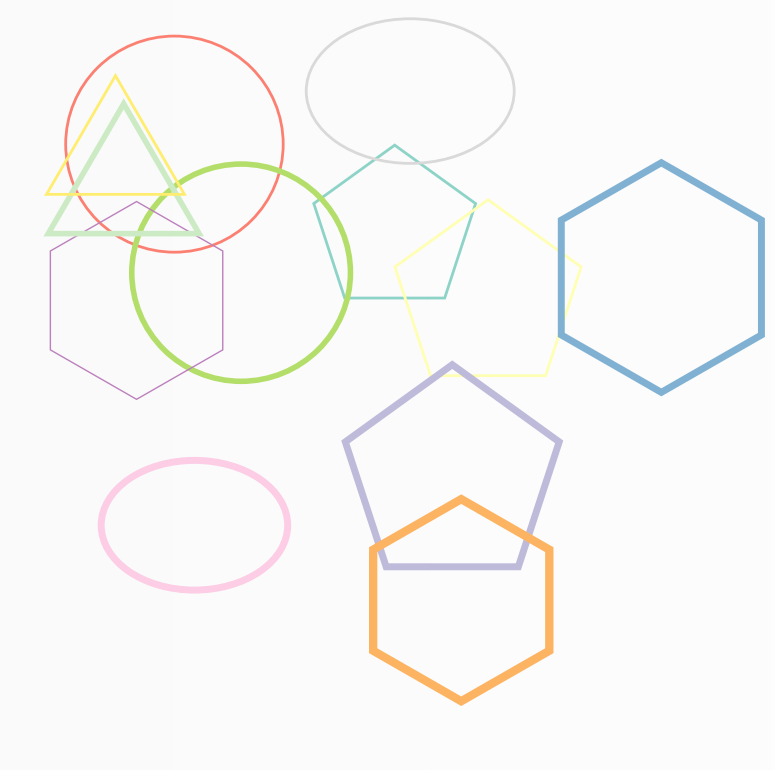[{"shape": "pentagon", "thickness": 1, "radius": 0.55, "center": [0.509, 0.702]}, {"shape": "pentagon", "thickness": 1, "radius": 0.63, "center": [0.63, 0.614]}, {"shape": "pentagon", "thickness": 2.5, "radius": 0.73, "center": [0.584, 0.381]}, {"shape": "circle", "thickness": 1, "radius": 0.7, "center": [0.225, 0.813]}, {"shape": "hexagon", "thickness": 2.5, "radius": 0.75, "center": [0.853, 0.64]}, {"shape": "hexagon", "thickness": 3, "radius": 0.66, "center": [0.595, 0.221]}, {"shape": "circle", "thickness": 2, "radius": 0.71, "center": [0.311, 0.646]}, {"shape": "oval", "thickness": 2.5, "radius": 0.6, "center": [0.251, 0.318]}, {"shape": "oval", "thickness": 1, "radius": 0.67, "center": [0.529, 0.882]}, {"shape": "hexagon", "thickness": 0.5, "radius": 0.64, "center": [0.176, 0.61]}, {"shape": "triangle", "thickness": 2, "radius": 0.56, "center": [0.16, 0.753]}, {"shape": "triangle", "thickness": 1, "radius": 0.51, "center": [0.149, 0.799]}]